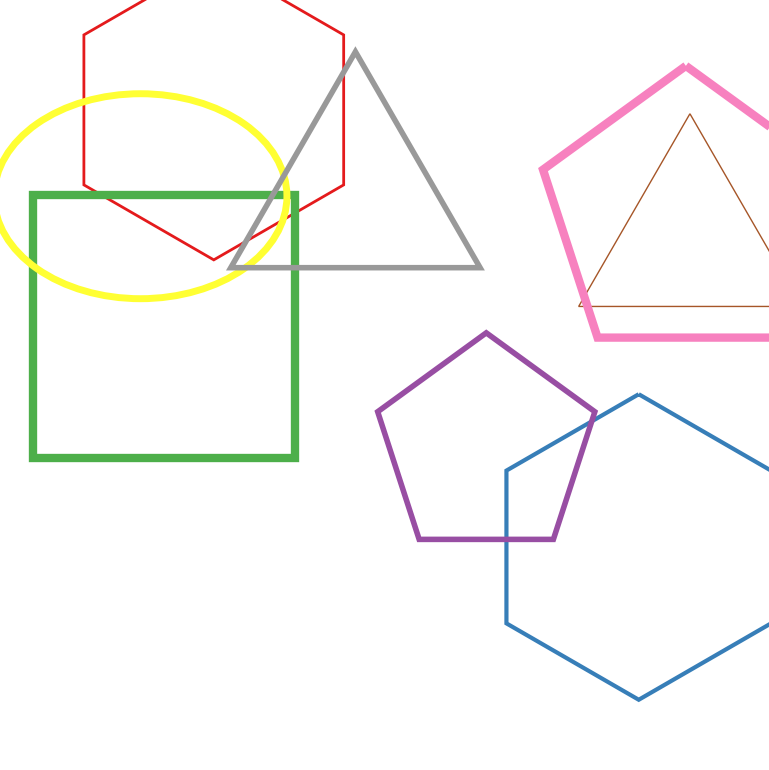[{"shape": "hexagon", "thickness": 1, "radius": 0.97, "center": [0.278, 0.857]}, {"shape": "hexagon", "thickness": 1.5, "radius": 0.99, "center": [0.83, 0.29]}, {"shape": "square", "thickness": 3, "radius": 0.85, "center": [0.213, 0.576]}, {"shape": "pentagon", "thickness": 2, "radius": 0.74, "center": [0.632, 0.419]}, {"shape": "oval", "thickness": 2.5, "radius": 0.95, "center": [0.183, 0.745]}, {"shape": "triangle", "thickness": 0.5, "radius": 0.83, "center": [0.896, 0.685]}, {"shape": "pentagon", "thickness": 3, "radius": 0.98, "center": [0.891, 0.719]}, {"shape": "triangle", "thickness": 2, "radius": 0.93, "center": [0.462, 0.746]}]